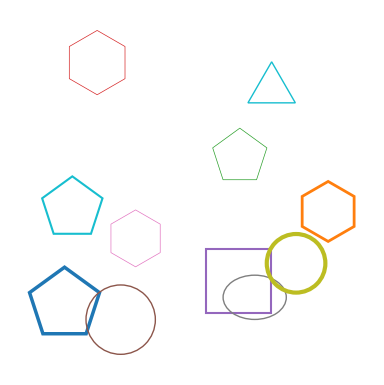[{"shape": "pentagon", "thickness": 2.5, "radius": 0.48, "center": [0.168, 0.21]}, {"shape": "hexagon", "thickness": 2, "radius": 0.39, "center": [0.852, 0.451]}, {"shape": "pentagon", "thickness": 0.5, "radius": 0.37, "center": [0.623, 0.593]}, {"shape": "hexagon", "thickness": 0.5, "radius": 0.42, "center": [0.252, 0.837]}, {"shape": "square", "thickness": 1.5, "radius": 0.42, "center": [0.62, 0.27]}, {"shape": "circle", "thickness": 1, "radius": 0.45, "center": [0.313, 0.17]}, {"shape": "hexagon", "thickness": 0.5, "radius": 0.37, "center": [0.352, 0.381]}, {"shape": "oval", "thickness": 1, "radius": 0.41, "center": [0.662, 0.228]}, {"shape": "circle", "thickness": 3, "radius": 0.38, "center": [0.769, 0.316]}, {"shape": "triangle", "thickness": 1, "radius": 0.36, "center": [0.706, 0.768]}, {"shape": "pentagon", "thickness": 1.5, "radius": 0.41, "center": [0.188, 0.459]}]